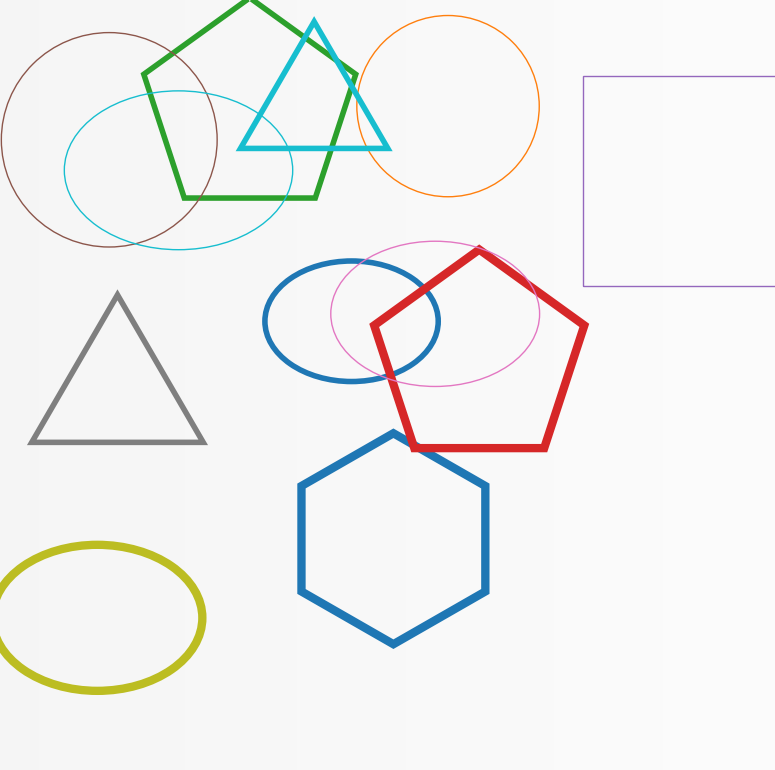[{"shape": "oval", "thickness": 2, "radius": 0.56, "center": [0.454, 0.583]}, {"shape": "hexagon", "thickness": 3, "radius": 0.68, "center": [0.508, 0.3]}, {"shape": "circle", "thickness": 0.5, "radius": 0.59, "center": [0.578, 0.862]}, {"shape": "pentagon", "thickness": 2, "radius": 0.72, "center": [0.322, 0.859]}, {"shape": "pentagon", "thickness": 3, "radius": 0.71, "center": [0.618, 0.533]}, {"shape": "square", "thickness": 0.5, "radius": 0.68, "center": [0.888, 0.765]}, {"shape": "circle", "thickness": 0.5, "radius": 0.7, "center": [0.141, 0.818]}, {"shape": "oval", "thickness": 0.5, "radius": 0.67, "center": [0.562, 0.592]}, {"shape": "triangle", "thickness": 2, "radius": 0.64, "center": [0.152, 0.489]}, {"shape": "oval", "thickness": 3, "radius": 0.68, "center": [0.126, 0.198]}, {"shape": "oval", "thickness": 0.5, "radius": 0.74, "center": [0.23, 0.779]}, {"shape": "triangle", "thickness": 2, "radius": 0.55, "center": [0.405, 0.862]}]